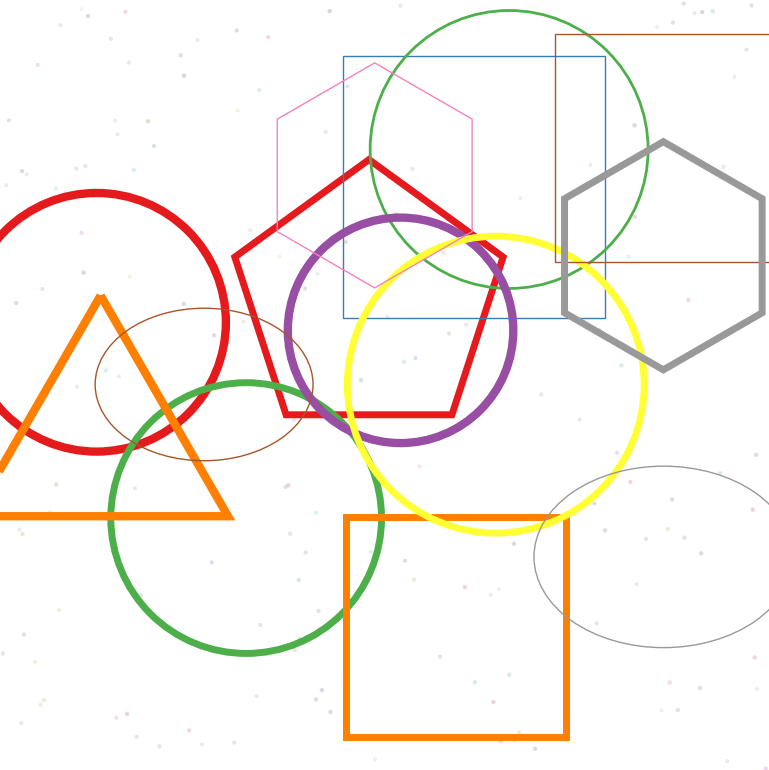[{"shape": "pentagon", "thickness": 2.5, "radius": 0.92, "center": [0.479, 0.61]}, {"shape": "circle", "thickness": 3, "radius": 0.84, "center": [0.125, 0.581]}, {"shape": "square", "thickness": 0.5, "radius": 0.85, "center": [0.616, 0.757]}, {"shape": "circle", "thickness": 2.5, "radius": 0.88, "center": [0.32, 0.327]}, {"shape": "circle", "thickness": 1, "radius": 0.9, "center": [0.661, 0.806]}, {"shape": "circle", "thickness": 3, "radius": 0.73, "center": [0.52, 0.571]}, {"shape": "triangle", "thickness": 3, "radius": 0.96, "center": [0.131, 0.425]}, {"shape": "square", "thickness": 2.5, "radius": 0.71, "center": [0.593, 0.185]}, {"shape": "circle", "thickness": 2.5, "radius": 0.96, "center": [0.644, 0.5]}, {"shape": "square", "thickness": 0.5, "radius": 0.74, "center": [0.869, 0.808]}, {"shape": "oval", "thickness": 0.5, "radius": 0.71, "center": [0.265, 0.501]}, {"shape": "hexagon", "thickness": 0.5, "radius": 0.73, "center": [0.487, 0.772]}, {"shape": "hexagon", "thickness": 2.5, "radius": 0.74, "center": [0.861, 0.668]}, {"shape": "oval", "thickness": 0.5, "radius": 0.84, "center": [0.862, 0.277]}]